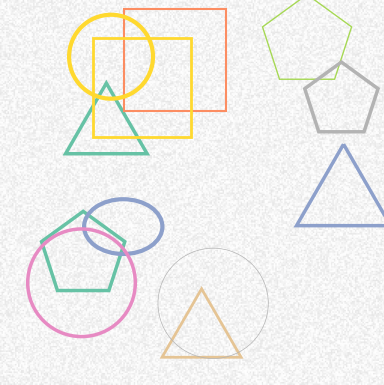[{"shape": "pentagon", "thickness": 2.5, "radius": 0.57, "center": [0.216, 0.337]}, {"shape": "triangle", "thickness": 2.5, "radius": 0.61, "center": [0.276, 0.662]}, {"shape": "square", "thickness": 1.5, "radius": 0.66, "center": [0.455, 0.843]}, {"shape": "triangle", "thickness": 2.5, "radius": 0.71, "center": [0.892, 0.484]}, {"shape": "oval", "thickness": 3, "radius": 0.51, "center": [0.32, 0.411]}, {"shape": "circle", "thickness": 2.5, "radius": 0.7, "center": [0.212, 0.266]}, {"shape": "pentagon", "thickness": 1, "radius": 0.61, "center": [0.798, 0.893]}, {"shape": "circle", "thickness": 3, "radius": 0.54, "center": [0.288, 0.853]}, {"shape": "square", "thickness": 2, "radius": 0.64, "center": [0.368, 0.773]}, {"shape": "triangle", "thickness": 2, "radius": 0.59, "center": [0.524, 0.131]}, {"shape": "pentagon", "thickness": 2.5, "radius": 0.5, "center": [0.887, 0.739]}, {"shape": "circle", "thickness": 0.5, "radius": 0.72, "center": [0.554, 0.212]}]